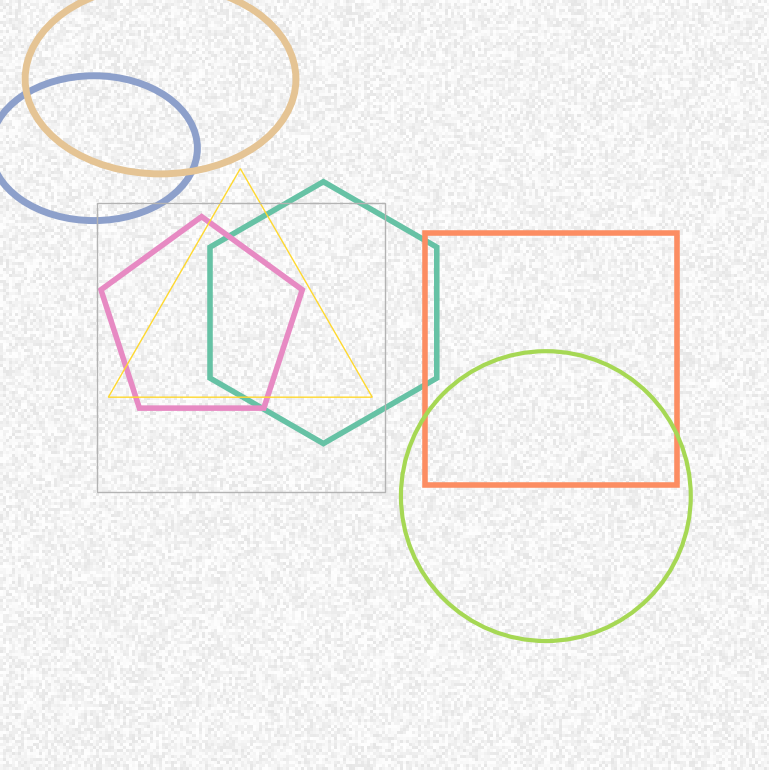[{"shape": "hexagon", "thickness": 2, "radius": 0.85, "center": [0.42, 0.594]}, {"shape": "square", "thickness": 2, "radius": 0.82, "center": [0.716, 0.534]}, {"shape": "oval", "thickness": 2.5, "radius": 0.67, "center": [0.122, 0.808]}, {"shape": "pentagon", "thickness": 2, "radius": 0.69, "center": [0.262, 0.581]}, {"shape": "circle", "thickness": 1.5, "radius": 0.94, "center": [0.709, 0.356]}, {"shape": "triangle", "thickness": 0.5, "radius": 0.99, "center": [0.312, 0.583]}, {"shape": "oval", "thickness": 2.5, "radius": 0.88, "center": [0.208, 0.897]}, {"shape": "square", "thickness": 0.5, "radius": 0.94, "center": [0.313, 0.549]}]